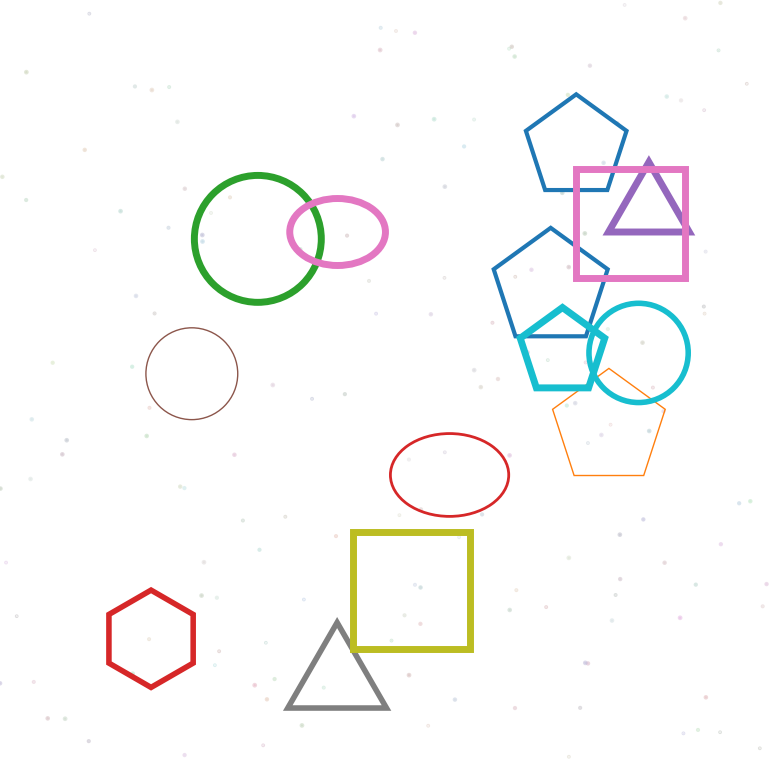[{"shape": "pentagon", "thickness": 1.5, "radius": 0.34, "center": [0.748, 0.809]}, {"shape": "pentagon", "thickness": 1.5, "radius": 0.39, "center": [0.715, 0.626]}, {"shape": "pentagon", "thickness": 0.5, "radius": 0.38, "center": [0.791, 0.445]}, {"shape": "circle", "thickness": 2.5, "radius": 0.41, "center": [0.335, 0.69]}, {"shape": "hexagon", "thickness": 2, "radius": 0.32, "center": [0.196, 0.17]}, {"shape": "oval", "thickness": 1, "radius": 0.38, "center": [0.584, 0.383]}, {"shape": "triangle", "thickness": 2.5, "radius": 0.3, "center": [0.843, 0.729]}, {"shape": "circle", "thickness": 0.5, "radius": 0.3, "center": [0.249, 0.515]}, {"shape": "square", "thickness": 2.5, "radius": 0.36, "center": [0.819, 0.71]}, {"shape": "oval", "thickness": 2.5, "radius": 0.31, "center": [0.438, 0.699]}, {"shape": "triangle", "thickness": 2, "radius": 0.37, "center": [0.438, 0.117]}, {"shape": "square", "thickness": 2.5, "radius": 0.38, "center": [0.535, 0.233]}, {"shape": "pentagon", "thickness": 2.5, "radius": 0.29, "center": [0.73, 0.543]}, {"shape": "circle", "thickness": 2, "radius": 0.32, "center": [0.829, 0.542]}]